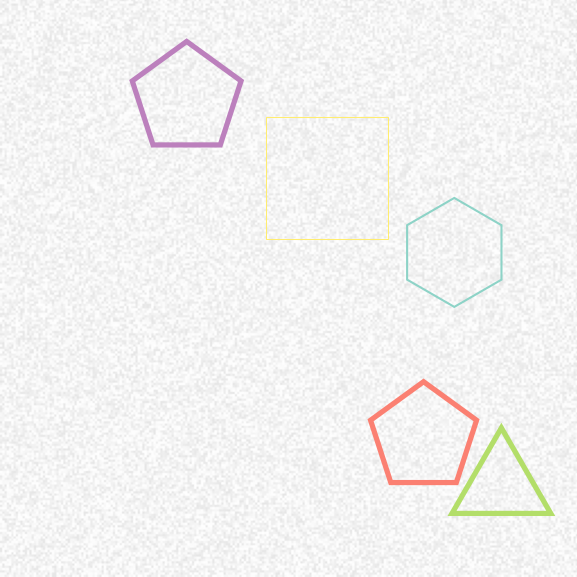[{"shape": "hexagon", "thickness": 1, "radius": 0.47, "center": [0.787, 0.562]}, {"shape": "pentagon", "thickness": 2.5, "radius": 0.48, "center": [0.733, 0.242]}, {"shape": "triangle", "thickness": 2.5, "radius": 0.49, "center": [0.868, 0.159]}, {"shape": "pentagon", "thickness": 2.5, "radius": 0.5, "center": [0.323, 0.828]}, {"shape": "square", "thickness": 0.5, "radius": 0.53, "center": [0.566, 0.69]}]